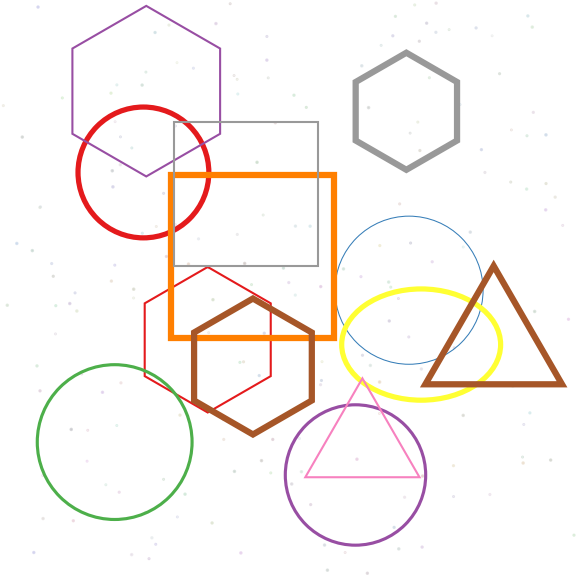[{"shape": "hexagon", "thickness": 1, "radius": 0.63, "center": [0.36, 0.411]}, {"shape": "circle", "thickness": 2.5, "radius": 0.57, "center": [0.248, 0.701]}, {"shape": "circle", "thickness": 0.5, "radius": 0.64, "center": [0.708, 0.497]}, {"shape": "circle", "thickness": 1.5, "radius": 0.67, "center": [0.199, 0.234]}, {"shape": "circle", "thickness": 1.5, "radius": 0.61, "center": [0.616, 0.177]}, {"shape": "hexagon", "thickness": 1, "radius": 0.74, "center": [0.253, 0.841]}, {"shape": "square", "thickness": 3, "radius": 0.71, "center": [0.438, 0.555]}, {"shape": "oval", "thickness": 2.5, "radius": 0.69, "center": [0.729, 0.402]}, {"shape": "triangle", "thickness": 3, "radius": 0.68, "center": [0.855, 0.402]}, {"shape": "hexagon", "thickness": 3, "radius": 0.59, "center": [0.438, 0.365]}, {"shape": "triangle", "thickness": 1, "radius": 0.57, "center": [0.628, 0.23]}, {"shape": "hexagon", "thickness": 3, "radius": 0.51, "center": [0.704, 0.806]}, {"shape": "square", "thickness": 1, "radius": 0.62, "center": [0.426, 0.663]}]